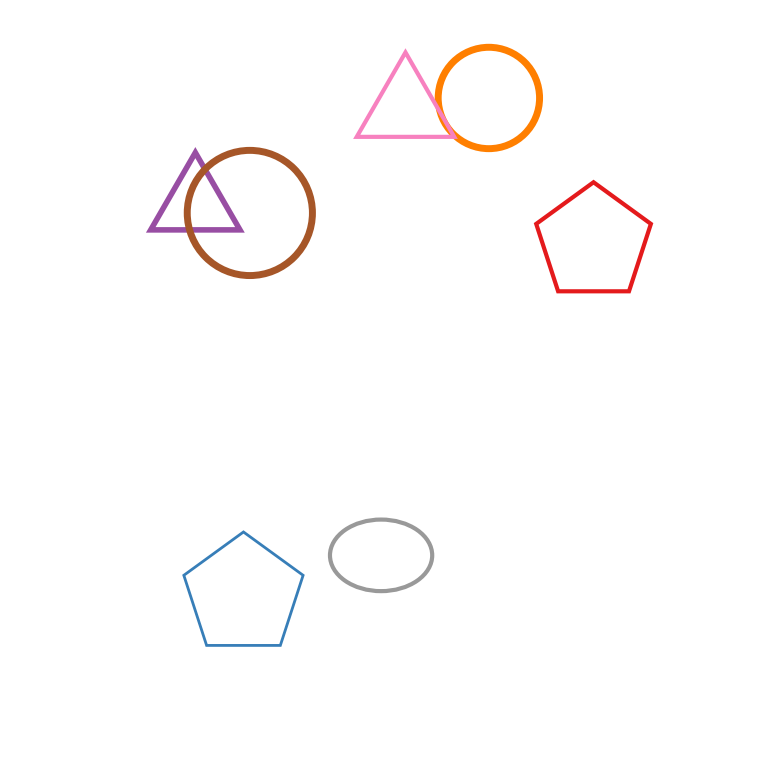[{"shape": "pentagon", "thickness": 1.5, "radius": 0.39, "center": [0.771, 0.685]}, {"shape": "pentagon", "thickness": 1, "radius": 0.41, "center": [0.316, 0.228]}, {"shape": "triangle", "thickness": 2, "radius": 0.33, "center": [0.254, 0.735]}, {"shape": "circle", "thickness": 2.5, "radius": 0.33, "center": [0.635, 0.873]}, {"shape": "circle", "thickness": 2.5, "radius": 0.41, "center": [0.324, 0.723]}, {"shape": "triangle", "thickness": 1.5, "radius": 0.37, "center": [0.527, 0.859]}, {"shape": "oval", "thickness": 1.5, "radius": 0.33, "center": [0.495, 0.279]}]